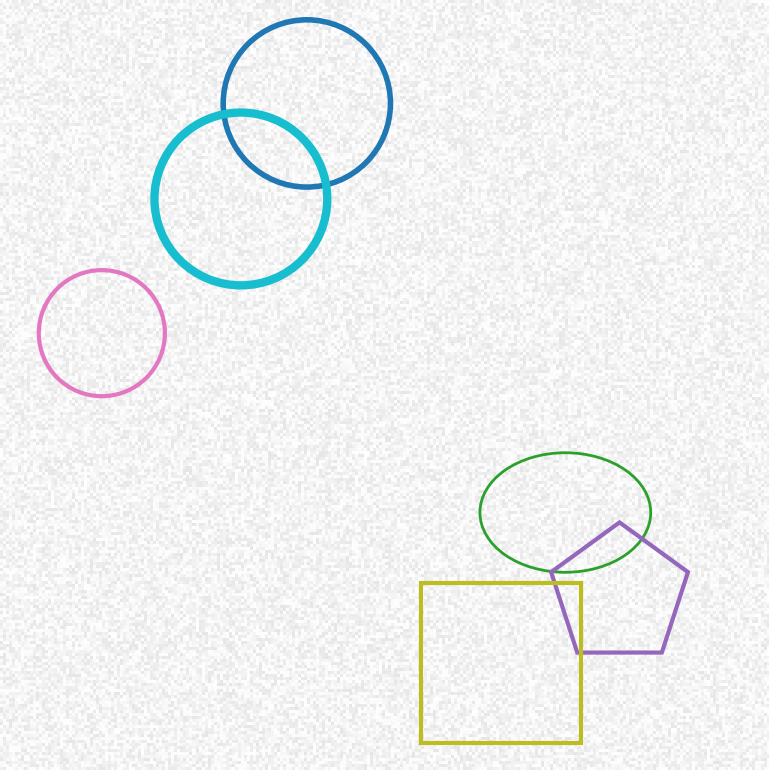[{"shape": "circle", "thickness": 2, "radius": 0.54, "center": [0.398, 0.866]}, {"shape": "oval", "thickness": 1, "radius": 0.55, "center": [0.734, 0.334]}, {"shape": "pentagon", "thickness": 1.5, "radius": 0.47, "center": [0.805, 0.228]}, {"shape": "circle", "thickness": 1.5, "radius": 0.41, "center": [0.132, 0.567]}, {"shape": "square", "thickness": 1.5, "radius": 0.52, "center": [0.651, 0.139]}, {"shape": "circle", "thickness": 3, "radius": 0.56, "center": [0.313, 0.742]}]